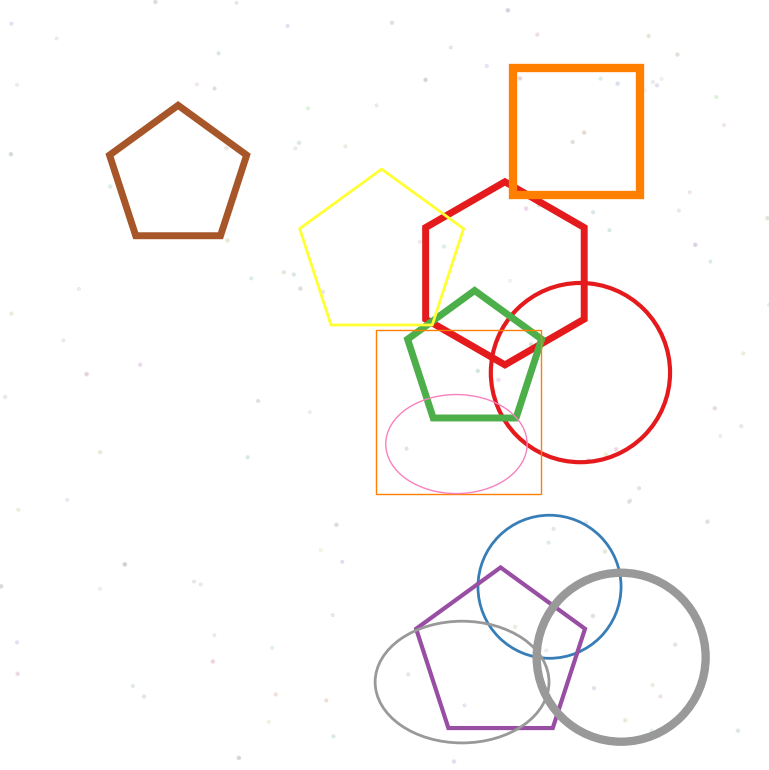[{"shape": "hexagon", "thickness": 2.5, "radius": 0.59, "center": [0.656, 0.645]}, {"shape": "circle", "thickness": 1.5, "radius": 0.58, "center": [0.754, 0.516]}, {"shape": "circle", "thickness": 1, "radius": 0.46, "center": [0.714, 0.238]}, {"shape": "pentagon", "thickness": 2.5, "radius": 0.46, "center": [0.616, 0.531]}, {"shape": "pentagon", "thickness": 1.5, "radius": 0.58, "center": [0.65, 0.148]}, {"shape": "square", "thickness": 3, "radius": 0.41, "center": [0.749, 0.829]}, {"shape": "square", "thickness": 0.5, "radius": 0.54, "center": [0.595, 0.465]}, {"shape": "pentagon", "thickness": 1, "radius": 0.56, "center": [0.496, 0.668]}, {"shape": "pentagon", "thickness": 2.5, "radius": 0.47, "center": [0.231, 0.77]}, {"shape": "oval", "thickness": 0.5, "radius": 0.46, "center": [0.593, 0.423]}, {"shape": "circle", "thickness": 3, "radius": 0.55, "center": [0.807, 0.146]}, {"shape": "oval", "thickness": 1, "radius": 0.56, "center": [0.6, 0.114]}]